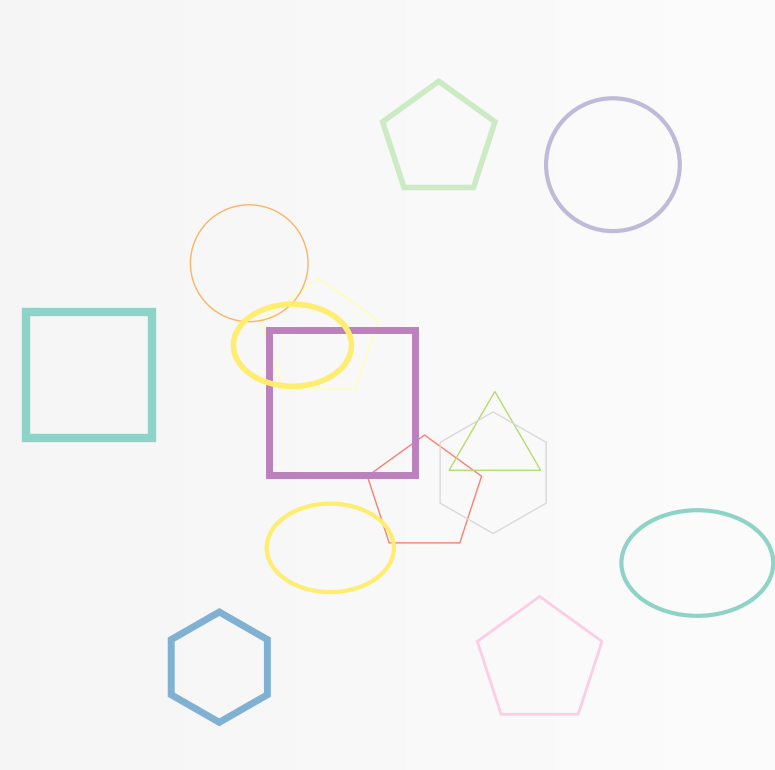[{"shape": "square", "thickness": 3, "radius": 0.41, "center": [0.114, 0.513]}, {"shape": "oval", "thickness": 1.5, "radius": 0.49, "center": [0.9, 0.269]}, {"shape": "pentagon", "thickness": 0.5, "radius": 0.4, "center": [0.412, 0.559]}, {"shape": "circle", "thickness": 1.5, "radius": 0.43, "center": [0.791, 0.786]}, {"shape": "pentagon", "thickness": 0.5, "radius": 0.39, "center": [0.548, 0.358]}, {"shape": "hexagon", "thickness": 2.5, "radius": 0.36, "center": [0.283, 0.134]}, {"shape": "circle", "thickness": 0.5, "radius": 0.38, "center": [0.322, 0.658]}, {"shape": "triangle", "thickness": 0.5, "radius": 0.34, "center": [0.639, 0.423]}, {"shape": "pentagon", "thickness": 1, "radius": 0.42, "center": [0.696, 0.141]}, {"shape": "hexagon", "thickness": 0.5, "radius": 0.39, "center": [0.636, 0.386]}, {"shape": "square", "thickness": 2.5, "radius": 0.47, "center": [0.441, 0.477]}, {"shape": "pentagon", "thickness": 2, "radius": 0.38, "center": [0.566, 0.818]}, {"shape": "oval", "thickness": 2, "radius": 0.38, "center": [0.377, 0.552]}, {"shape": "oval", "thickness": 1.5, "radius": 0.41, "center": [0.426, 0.288]}]